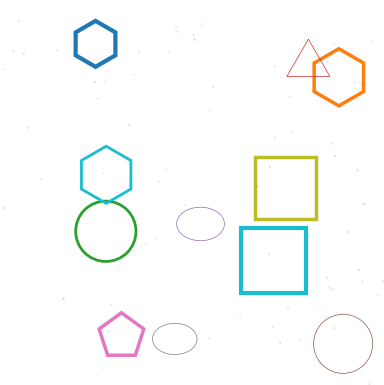[{"shape": "hexagon", "thickness": 3, "radius": 0.3, "center": [0.248, 0.886]}, {"shape": "hexagon", "thickness": 2.5, "radius": 0.37, "center": [0.88, 0.799]}, {"shape": "circle", "thickness": 2, "radius": 0.39, "center": [0.275, 0.399]}, {"shape": "triangle", "thickness": 0.5, "radius": 0.32, "center": [0.801, 0.834]}, {"shape": "oval", "thickness": 0.5, "radius": 0.31, "center": [0.521, 0.418]}, {"shape": "circle", "thickness": 0.5, "radius": 0.38, "center": [0.891, 0.107]}, {"shape": "pentagon", "thickness": 2.5, "radius": 0.31, "center": [0.316, 0.127]}, {"shape": "oval", "thickness": 0.5, "radius": 0.29, "center": [0.454, 0.12]}, {"shape": "square", "thickness": 2.5, "radius": 0.4, "center": [0.742, 0.512]}, {"shape": "hexagon", "thickness": 2, "radius": 0.37, "center": [0.276, 0.546]}, {"shape": "square", "thickness": 3, "radius": 0.42, "center": [0.71, 0.323]}]